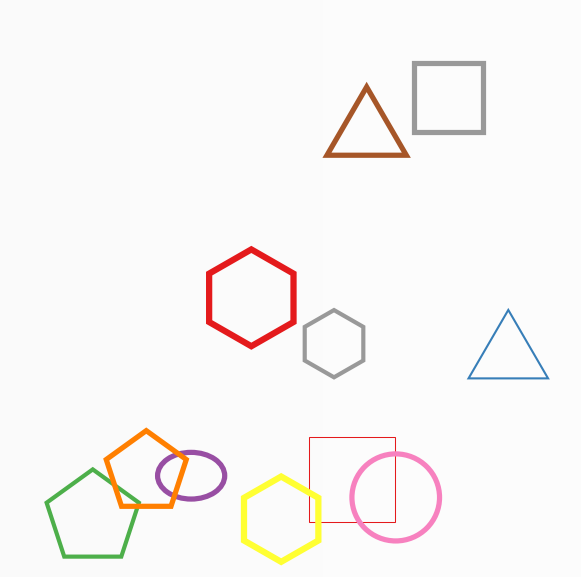[{"shape": "hexagon", "thickness": 3, "radius": 0.42, "center": [0.432, 0.483]}, {"shape": "square", "thickness": 0.5, "radius": 0.37, "center": [0.605, 0.169]}, {"shape": "triangle", "thickness": 1, "radius": 0.39, "center": [0.874, 0.383]}, {"shape": "pentagon", "thickness": 2, "radius": 0.42, "center": [0.16, 0.103]}, {"shape": "oval", "thickness": 2.5, "radius": 0.29, "center": [0.329, 0.175]}, {"shape": "pentagon", "thickness": 2.5, "radius": 0.36, "center": [0.252, 0.181]}, {"shape": "hexagon", "thickness": 3, "radius": 0.37, "center": [0.484, 0.1]}, {"shape": "triangle", "thickness": 2.5, "radius": 0.39, "center": [0.631, 0.77]}, {"shape": "circle", "thickness": 2.5, "radius": 0.38, "center": [0.681, 0.138]}, {"shape": "hexagon", "thickness": 2, "radius": 0.29, "center": [0.575, 0.404]}, {"shape": "square", "thickness": 2.5, "radius": 0.3, "center": [0.772, 0.831]}]